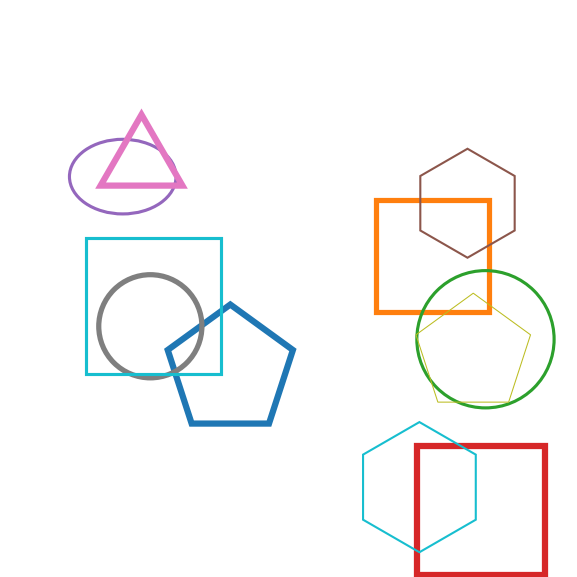[{"shape": "pentagon", "thickness": 3, "radius": 0.57, "center": [0.399, 0.358]}, {"shape": "square", "thickness": 2.5, "radius": 0.49, "center": [0.749, 0.556]}, {"shape": "circle", "thickness": 1.5, "radius": 0.59, "center": [0.841, 0.412]}, {"shape": "square", "thickness": 3, "radius": 0.56, "center": [0.833, 0.115]}, {"shape": "oval", "thickness": 1.5, "radius": 0.46, "center": [0.213, 0.693]}, {"shape": "hexagon", "thickness": 1, "radius": 0.47, "center": [0.81, 0.647]}, {"shape": "triangle", "thickness": 3, "radius": 0.41, "center": [0.245, 0.719]}, {"shape": "circle", "thickness": 2.5, "radius": 0.45, "center": [0.26, 0.434]}, {"shape": "pentagon", "thickness": 0.5, "radius": 0.52, "center": [0.819, 0.387]}, {"shape": "square", "thickness": 1.5, "radius": 0.59, "center": [0.266, 0.469]}, {"shape": "hexagon", "thickness": 1, "radius": 0.56, "center": [0.726, 0.156]}]